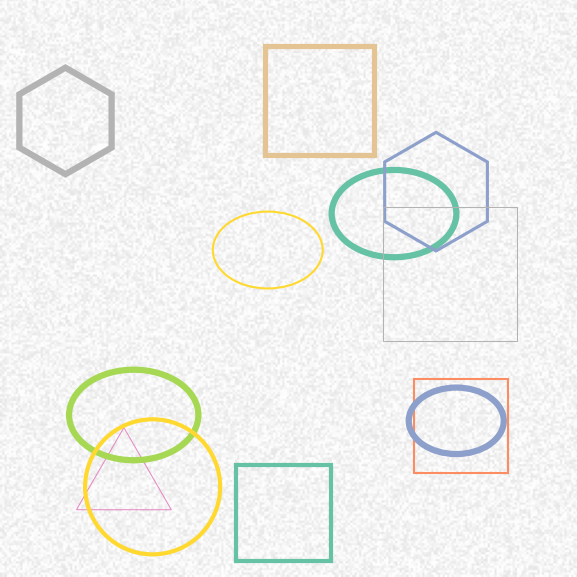[{"shape": "square", "thickness": 2, "radius": 0.41, "center": [0.491, 0.111]}, {"shape": "oval", "thickness": 3, "radius": 0.54, "center": [0.682, 0.629]}, {"shape": "square", "thickness": 1, "radius": 0.41, "center": [0.799, 0.262]}, {"shape": "oval", "thickness": 3, "radius": 0.41, "center": [0.79, 0.27]}, {"shape": "hexagon", "thickness": 1.5, "radius": 0.51, "center": [0.755, 0.667]}, {"shape": "triangle", "thickness": 0.5, "radius": 0.47, "center": [0.214, 0.164]}, {"shape": "oval", "thickness": 3, "radius": 0.56, "center": [0.232, 0.281]}, {"shape": "circle", "thickness": 2, "radius": 0.58, "center": [0.264, 0.156]}, {"shape": "oval", "thickness": 1, "radius": 0.48, "center": [0.464, 0.566]}, {"shape": "square", "thickness": 2.5, "radius": 0.47, "center": [0.554, 0.826]}, {"shape": "square", "thickness": 0.5, "radius": 0.58, "center": [0.779, 0.525]}, {"shape": "hexagon", "thickness": 3, "radius": 0.46, "center": [0.113, 0.79]}]